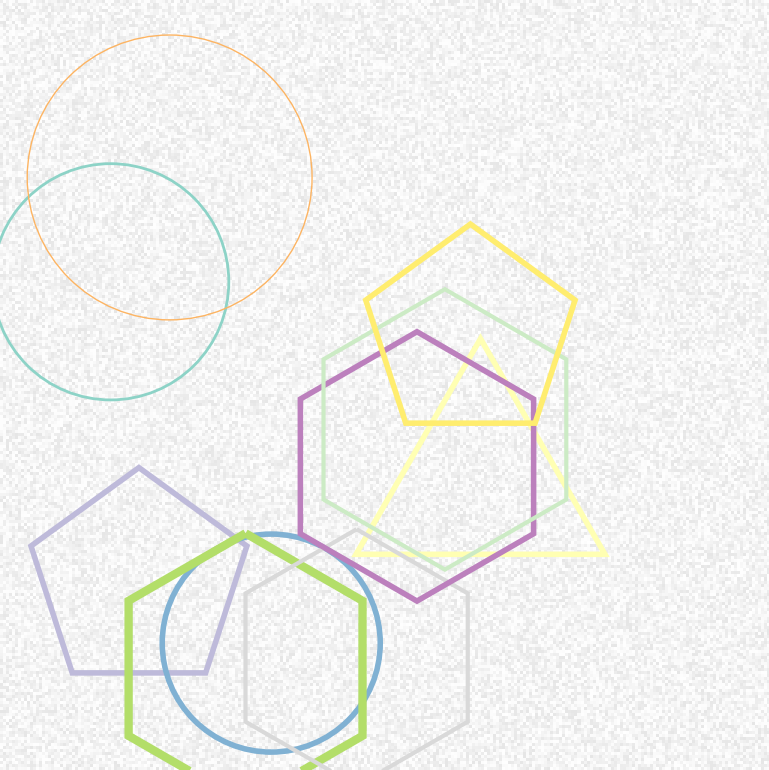[{"shape": "circle", "thickness": 1, "radius": 0.77, "center": [0.144, 0.634]}, {"shape": "triangle", "thickness": 2, "radius": 0.93, "center": [0.624, 0.373]}, {"shape": "pentagon", "thickness": 2, "radius": 0.74, "center": [0.18, 0.245]}, {"shape": "circle", "thickness": 2, "radius": 0.71, "center": [0.352, 0.165]}, {"shape": "circle", "thickness": 0.5, "radius": 0.92, "center": [0.22, 0.77]}, {"shape": "hexagon", "thickness": 3, "radius": 0.88, "center": [0.319, 0.132]}, {"shape": "hexagon", "thickness": 1.5, "radius": 0.83, "center": [0.463, 0.146]}, {"shape": "hexagon", "thickness": 2, "radius": 0.87, "center": [0.542, 0.394]}, {"shape": "hexagon", "thickness": 1.5, "radius": 0.91, "center": [0.578, 0.442]}, {"shape": "pentagon", "thickness": 2, "radius": 0.71, "center": [0.611, 0.566]}]